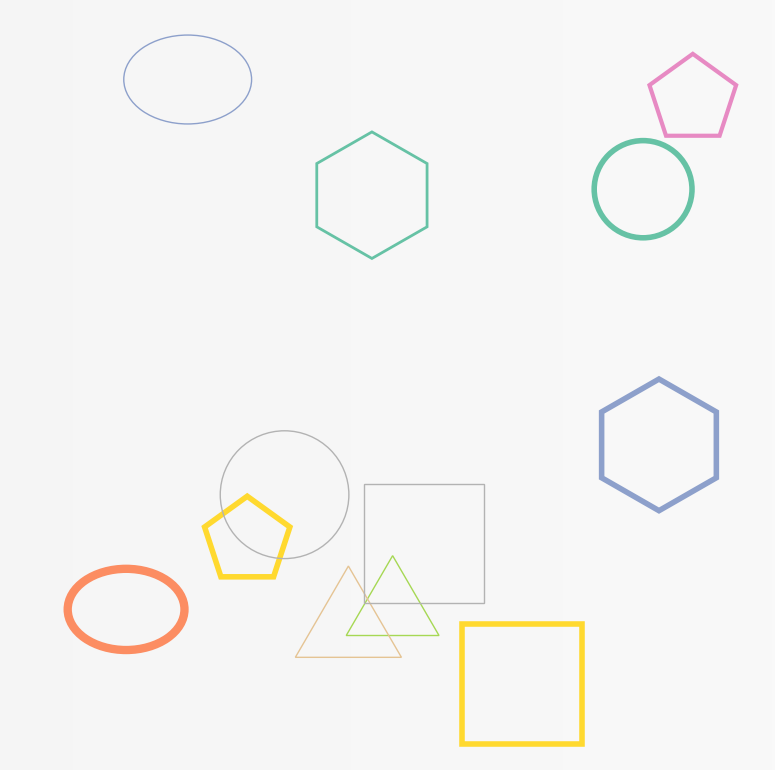[{"shape": "circle", "thickness": 2, "radius": 0.32, "center": [0.83, 0.754]}, {"shape": "hexagon", "thickness": 1, "radius": 0.41, "center": [0.48, 0.747]}, {"shape": "oval", "thickness": 3, "radius": 0.38, "center": [0.163, 0.209]}, {"shape": "oval", "thickness": 0.5, "radius": 0.41, "center": [0.242, 0.897]}, {"shape": "hexagon", "thickness": 2, "radius": 0.43, "center": [0.85, 0.422]}, {"shape": "pentagon", "thickness": 1.5, "radius": 0.29, "center": [0.894, 0.871]}, {"shape": "triangle", "thickness": 0.5, "radius": 0.35, "center": [0.507, 0.209]}, {"shape": "pentagon", "thickness": 2, "radius": 0.29, "center": [0.319, 0.298]}, {"shape": "square", "thickness": 2, "radius": 0.39, "center": [0.674, 0.111]}, {"shape": "triangle", "thickness": 0.5, "radius": 0.4, "center": [0.45, 0.186]}, {"shape": "square", "thickness": 0.5, "radius": 0.39, "center": [0.547, 0.294]}, {"shape": "circle", "thickness": 0.5, "radius": 0.41, "center": [0.367, 0.358]}]